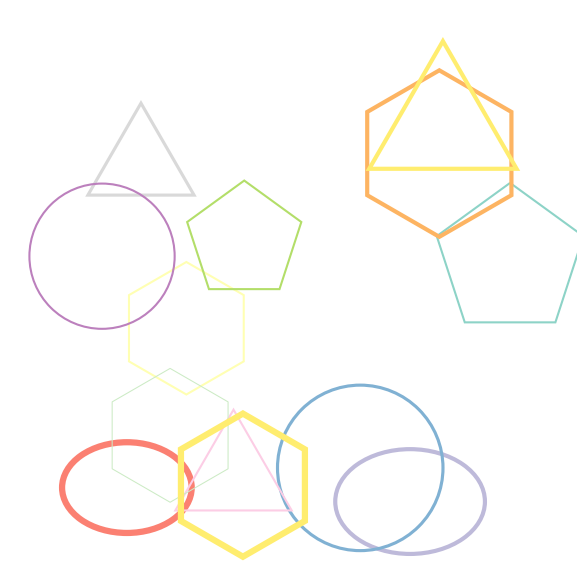[{"shape": "pentagon", "thickness": 1, "radius": 0.67, "center": [0.883, 0.549]}, {"shape": "hexagon", "thickness": 1, "radius": 0.57, "center": [0.323, 0.431]}, {"shape": "oval", "thickness": 2, "radius": 0.65, "center": [0.71, 0.131]}, {"shape": "oval", "thickness": 3, "radius": 0.56, "center": [0.22, 0.155]}, {"shape": "circle", "thickness": 1.5, "radius": 0.72, "center": [0.624, 0.189]}, {"shape": "hexagon", "thickness": 2, "radius": 0.72, "center": [0.761, 0.733]}, {"shape": "pentagon", "thickness": 1, "radius": 0.52, "center": [0.423, 0.583]}, {"shape": "triangle", "thickness": 1, "radius": 0.58, "center": [0.404, 0.173]}, {"shape": "triangle", "thickness": 1.5, "radius": 0.53, "center": [0.244, 0.714]}, {"shape": "circle", "thickness": 1, "radius": 0.63, "center": [0.177, 0.555]}, {"shape": "hexagon", "thickness": 0.5, "radius": 0.58, "center": [0.295, 0.245]}, {"shape": "triangle", "thickness": 2, "radius": 0.74, "center": [0.767, 0.781]}, {"shape": "hexagon", "thickness": 3, "radius": 0.62, "center": [0.421, 0.159]}]